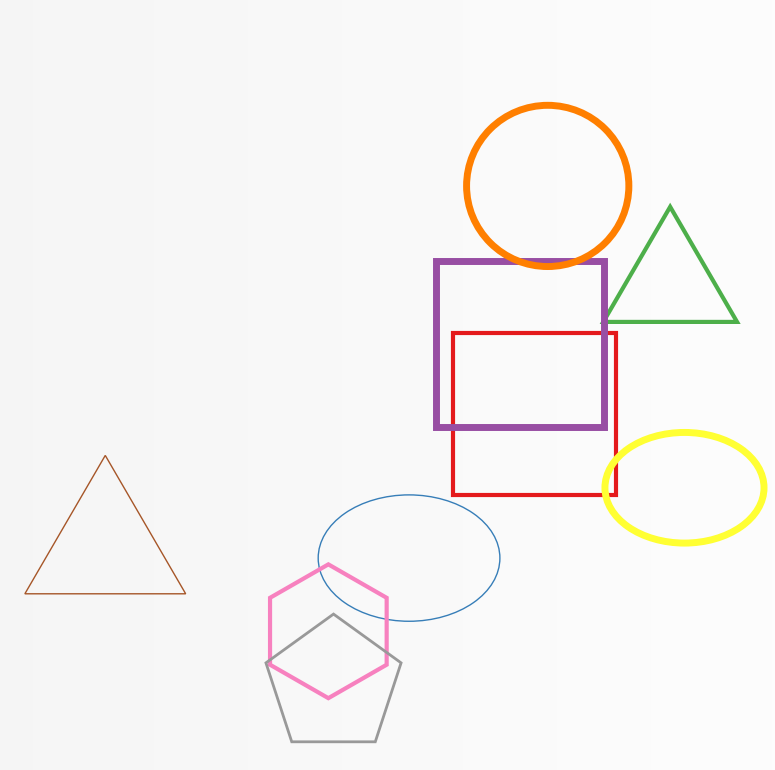[{"shape": "square", "thickness": 1.5, "radius": 0.52, "center": [0.69, 0.462]}, {"shape": "oval", "thickness": 0.5, "radius": 0.59, "center": [0.528, 0.275]}, {"shape": "triangle", "thickness": 1.5, "radius": 0.5, "center": [0.865, 0.632]}, {"shape": "square", "thickness": 2.5, "radius": 0.54, "center": [0.671, 0.553]}, {"shape": "circle", "thickness": 2.5, "radius": 0.52, "center": [0.707, 0.759]}, {"shape": "oval", "thickness": 2.5, "radius": 0.51, "center": [0.883, 0.367]}, {"shape": "triangle", "thickness": 0.5, "radius": 0.6, "center": [0.136, 0.289]}, {"shape": "hexagon", "thickness": 1.5, "radius": 0.43, "center": [0.424, 0.18]}, {"shape": "pentagon", "thickness": 1, "radius": 0.46, "center": [0.43, 0.111]}]